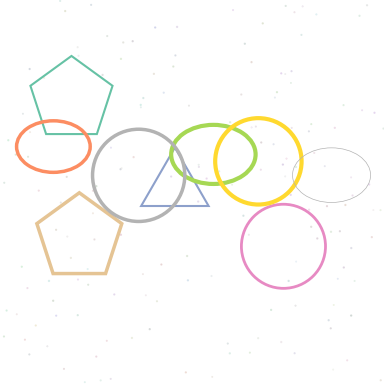[{"shape": "pentagon", "thickness": 1.5, "radius": 0.56, "center": [0.186, 0.742]}, {"shape": "oval", "thickness": 2.5, "radius": 0.48, "center": [0.139, 0.619]}, {"shape": "triangle", "thickness": 1.5, "radius": 0.51, "center": [0.454, 0.516]}, {"shape": "circle", "thickness": 2, "radius": 0.55, "center": [0.736, 0.36]}, {"shape": "oval", "thickness": 3, "radius": 0.55, "center": [0.554, 0.599]}, {"shape": "circle", "thickness": 3, "radius": 0.56, "center": [0.671, 0.581]}, {"shape": "pentagon", "thickness": 2.5, "radius": 0.58, "center": [0.206, 0.383]}, {"shape": "circle", "thickness": 2.5, "radius": 0.6, "center": [0.36, 0.545]}, {"shape": "oval", "thickness": 0.5, "radius": 0.51, "center": [0.861, 0.545]}]